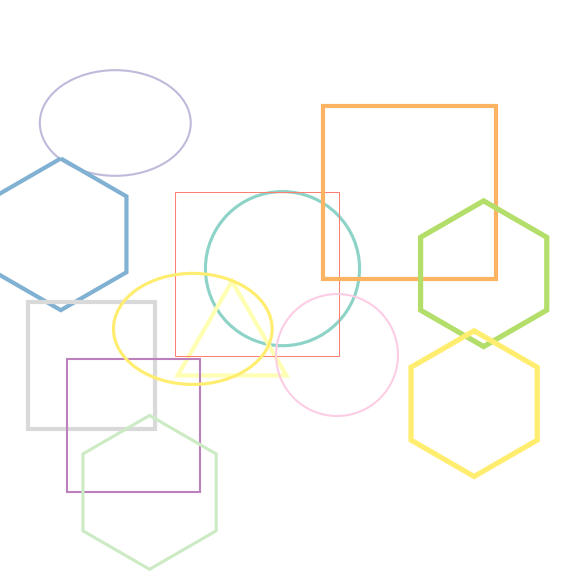[{"shape": "circle", "thickness": 1.5, "radius": 0.67, "center": [0.489, 0.534]}, {"shape": "triangle", "thickness": 2, "radius": 0.54, "center": [0.402, 0.403]}, {"shape": "oval", "thickness": 1, "radius": 0.65, "center": [0.2, 0.786]}, {"shape": "square", "thickness": 0.5, "radius": 0.71, "center": [0.444, 0.525]}, {"shape": "hexagon", "thickness": 2, "radius": 0.66, "center": [0.105, 0.593]}, {"shape": "square", "thickness": 2, "radius": 0.75, "center": [0.709, 0.666]}, {"shape": "hexagon", "thickness": 2.5, "radius": 0.63, "center": [0.838, 0.525]}, {"shape": "circle", "thickness": 1, "radius": 0.53, "center": [0.584, 0.384]}, {"shape": "square", "thickness": 2, "radius": 0.55, "center": [0.158, 0.366]}, {"shape": "square", "thickness": 1, "radius": 0.58, "center": [0.231, 0.262]}, {"shape": "hexagon", "thickness": 1.5, "radius": 0.67, "center": [0.259, 0.147]}, {"shape": "oval", "thickness": 1.5, "radius": 0.69, "center": [0.334, 0.43]}, {"shape": "hexagon", "thickness": 2.5, "radius": 0.63, "center": [0.821, 0.3]}]